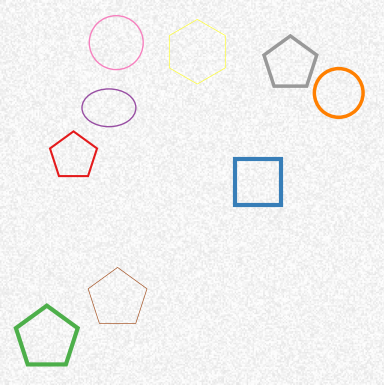[{"shape": "pentagon", "thickness": 1.5, "radius": 0.32, "center": [0.191, 0.595]}, {"shape": "square", "thickness": 3, "radius": 0.3, "center": [0.669, 0.528]}, {"shape": "pentagon", "thickness": 3, "radius": 0.42, "center": [0.122, 0.122]}, {"shape": "oval", "thickness": 1, "radius": 0.35, "center": [0.283, 0.72]}, {"shape": "circle", "thickness": 2.5, "radius": 0.32, "center": [0.88, 0.759]}, {"shape": "hexagon", "thickness": 0.5, "radius": 0.42, "center": [0.512, 0.866]}, {"shape": "pentagon", "thickness": 0.5, "radius": 0.4, "center": [0.305, 0.225]}, {"shape": "circle", "thickness": 1, "radius": 0.35, "center": [0.302, 0.889]}, {"shape": "pentagon", "thickness": 2.5, "radius": 0.36, "center": [0.754, 0.835]}]